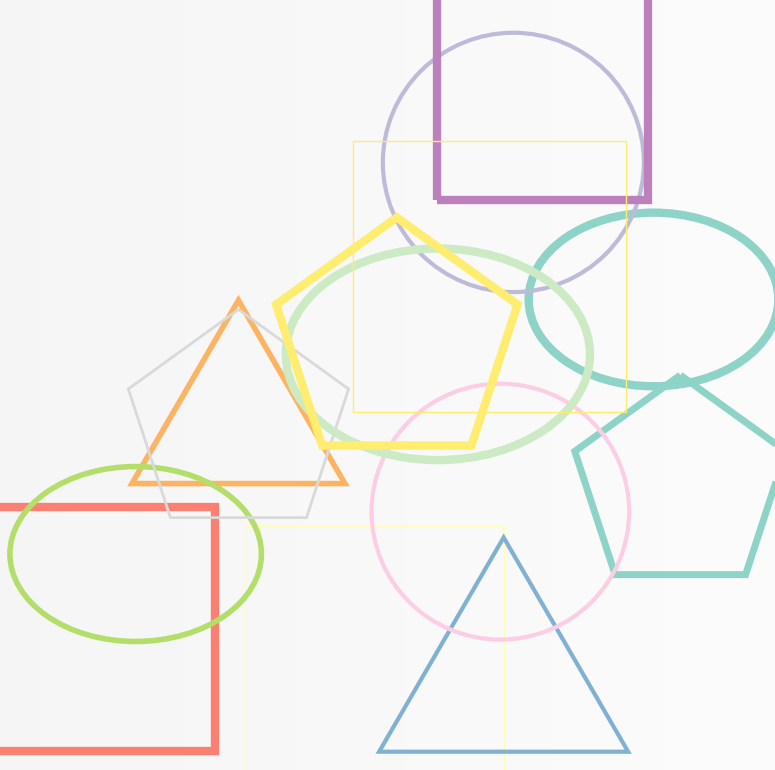[{"shape": "oval", "thickness": 3, "radius": 0.81, "center": [0.843, 0.611]}, {"shape": "pentagon", "thickness": 2.5, "radius": 0.72, "center": [0.878, 0.37]}, {"shape": "square", "thickness": 0.5, "radius": 0.84, "center": [0.483, 0.15]}, {"shape": "circle", "thickness": 1.5, "radius": 0.84, "center": [0.662, 0.789]}, {"shape": "square", "thickness": 3, "radius": 0.79, "center": [0.12, 0.183]}, {"shape": "triangle", "thickness": 1.5, "radius": 0.93, "center": [0.65, 0.117]}, {"shape": "triangle", "thickness": 2, "radius": 0.79, "center": [0.308, 0.451]}, {"shape": "oval", "thickness": 2, "radius": 0.81, "center": [0.175, 0.281]}, {"shape": "circle", "thickness": 1.5, "radius": 0.83, "center": [0.646, 0.336]}, {"shape": "pentagon", "thickness": 1, "radius": 0.75, "center": [0.308, 0.449]}, {"shape": "square", "thickness": 3, "radius": 0.68, "center": [0.7, 0.877]}, {"shape": "oval", "thickness": 3, "radius": 0.98, "center": [0.565, 0.54]}, {"shape": "pentagon", "thickness": 3, "radius": 0.82, "center": [0.512, 0.554]}, {"shape": "square", "thickness": 0.5, "radius": 0.88, "center": [0.632, 0.641]}]